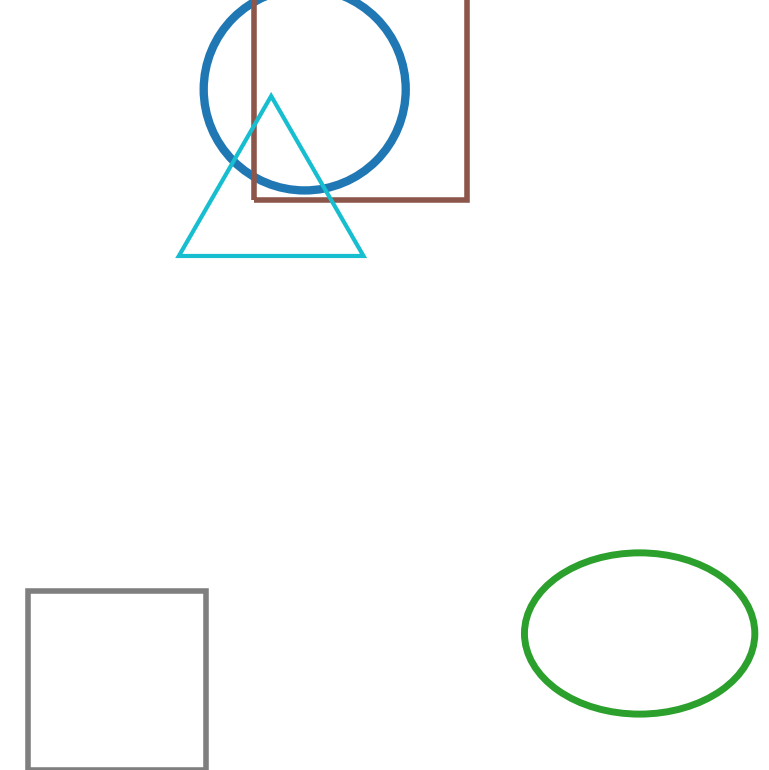[{"shape": "circle", "thickness": 3, "radius": 0.66, "center": [0.396, 0.884]}, {"shape": "oval", "thickness": 2.5, "radius": 0.75, "center": [0.831, 0.177]}, {"shape": "square", "thickness": 2, "radius": 0.69, "center": [0.468, 0.878]}, {"shape": "square", "thickness": 2, "radius": 0.58, "center": [0.152, 0.116]}, {"shape": "triangle", "thickness": 1.5, "radius": 0.69, "center": [0.352, 0.737]}]